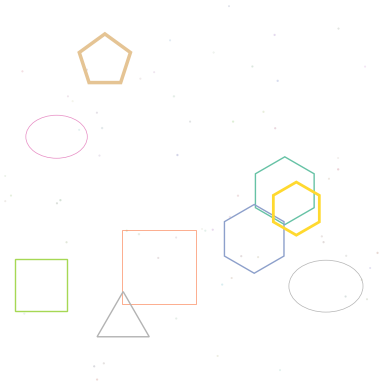[{"shape": "hexagon", "thickness": 1, "radius": 0.44, "center": [0.74, 0.505]}, {"shape": "square", "thickness": 0.5, "radius": 0.48, "center": [0.413, 0.307]}, {"shape": "hexagon", "thickness": 1, "radius": 0.45, "center": [0.66, 0.38]}, {"shape": "oval", "thickness": 0.5, "radius": 0.4, "center": [0.147, 0.645]}, {"shape": "square", "thickness": 1, "radius": 0.34, "center": [0.106, 0.259]}, {"shape": "hexagon", "thickness": 2, "radius": 0.34, "center": [0.77, 0.458]}, {"shape": "pentagon", "thickness": 2.5, "radius": 0.35, "center": [0.272, 0.842]}, {"shape": "oval", "thickness": 0.5, "radius": 0.48, "center": [0.847, 0.257]}, {"shape": "triangle", "thickness": 1, "radius": 0.39, "center": [0.32, 0.164]}]